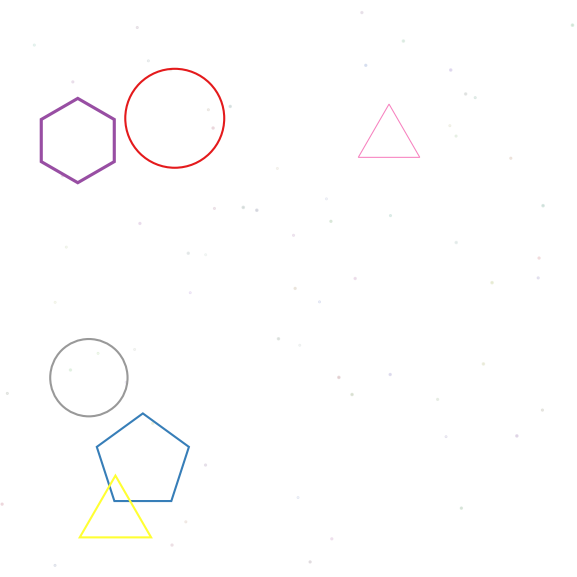[{"shape": "circle", "thickness": 1, "radius": 0.43, "center": [0.303, 0.794]}, {"shape": "pentagon", "thickness": 1, "radius": 0.42, "center": [0.247, 0.199]}, {"shape": "hexagon", "thickness": 1.5, "radius": 0.36, "center": [0.135, 0.756]}, {"shape": "triangle", "thickness": 1, "radius": 0.36, "center": [0.2, 0.104]}, {"shape": "triangle", "thickness": 0.5, "radius": 0.31, "center": [0.674, 0.757]}, {"shape": "circle", "thickness": 1, "radius": 0.33, "center": [0.154, 0.345]}]